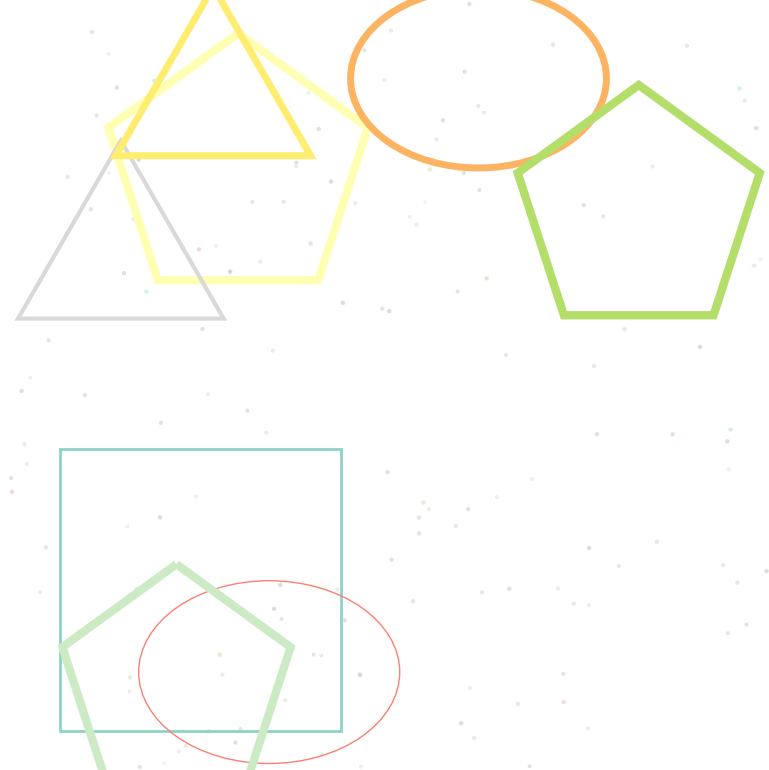[{"shape": "square", "thickness": 1, "radius": 0.91, "center": [0.26, 0.234]}, {"shape": "pentagon", "thickness": 3, "radius": 0.89, "center": [0.309, 0.779]}, {"shape": "oval", "thickness": 0.5, "radius": 0.85, "center": [0.35, 0.127]}, {"shape": "oval", "thickness": 2.5, "radius": 0.83, "center": [0.621, 0.898]}, {"shape": "pentagon", "thickness": 3, "radius": 0.83, "center": [0.83, 0.724]}, {"shape": "triangle", "thickness": 1.5, "radius": 0.77, "center": [0.157, 0.663]}, {"shape": "pentagon", "thickness": 3, "radius": 0.78, "center": [0.229, 0.111]}, {"shape": "triangle", "thickness": 2.5, "radius": 0.73, "center": [0.277, 0.871]}]